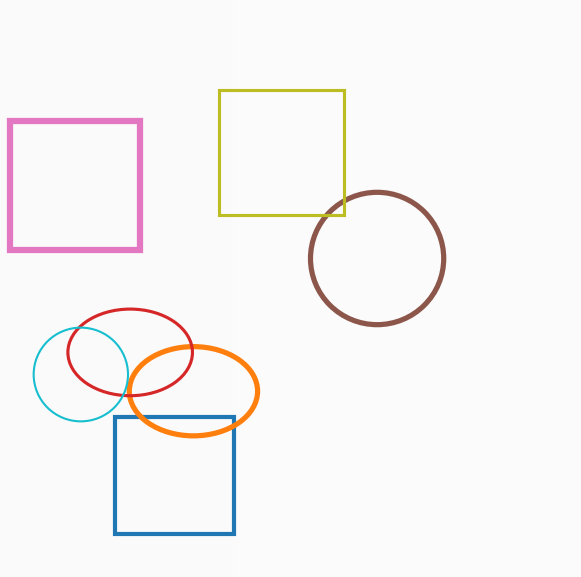[{"shape": "square", "thickness": 2, "radius": 0.51, "center": [0.3, 0.176]}, {"shape": "oval", "thickness": 2.5, "radius": 0.55, "center": [0.333, 0.322]}, {"shape": "oval", "thickness": 1.5, "radius": 0.54, "center": [0.224, 0.389]}, {"shape": "circle", "thickness": 2.5, "radius": 0.57, "center": [0.649, 0.552]}, {"shape": "square", "thickness": 3, "radius": 0.56, "center": [0.129, 0.677]}, {"shape": "square", "thickness": 1.5, "radius": 0.54, "center": [0.485, 0.735]}, {"shape": "circle", "thickness": 1, "radius": 0.41, "center": [0.139, 0.351]}]